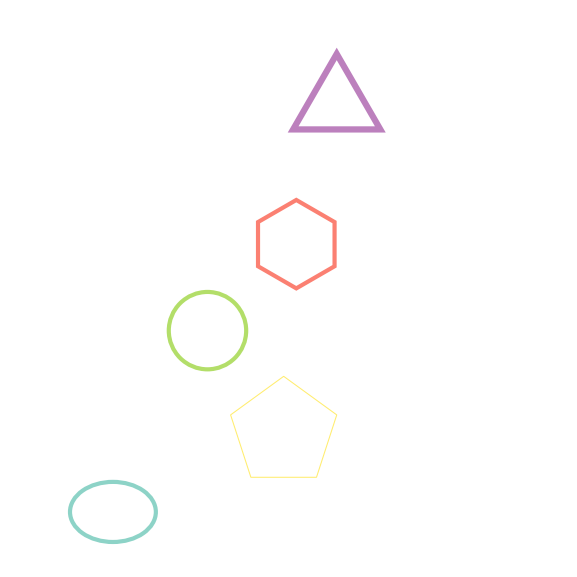[{"shape": "oval", "thickness": 2, "radius": 0.37, "center": [0.196, 0.113]}, {"shape": "hexagon", "thickness": 2, "radius": 0.38, "center": [0.513, 0.576]}, {"shape": "circle", "thickness": 2, "radius": 0.34, "center": [0.359, 0.427]}, {"shape": "triangle", "thickness": 3, "radius": 0.44, "center": [0.583, 0.819]}, {"shape": "pentagon", "thickness": 0.5, "radius": 0.48, "center": [0.491, 0.251]}]